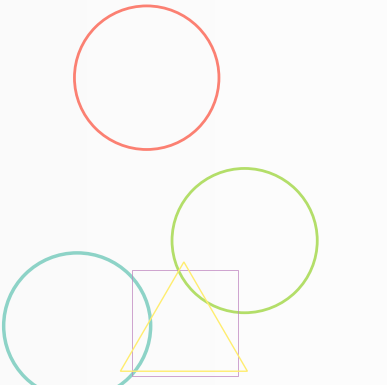[{"shape": "circle", "thickness": 2.5, "radius": 0.95, "center": [0.199, 0.153]}, {"shape": "circle", "thickness": 2, "radius": 0.93, "center": [0.379, 0.798]}, {"shape": "circle", "thickness": 2, "radius": 0.94, "center": [0.631, 0.375]}, {"shape": "square", "thickness": 0.5, "radius": 0.69, "center": [0.477, 0.161]}, {"shape": "triangle", "thickness": 1, "radius": 0.95, "center": [0.475, 0.13]}]